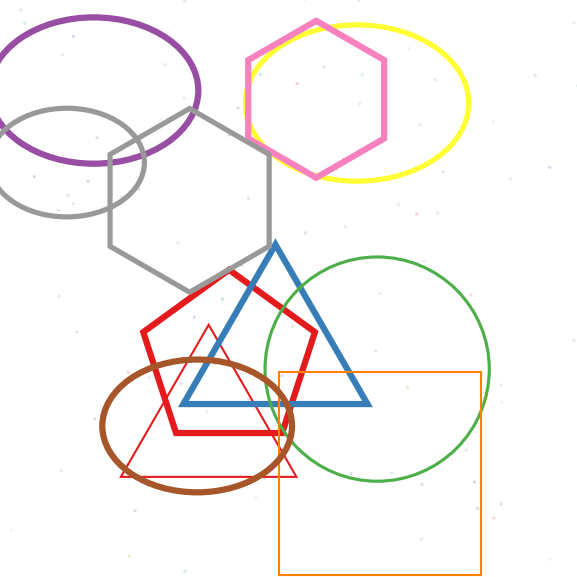[{"shape": "pentagon", "thickness": 3, "radius": 0.78, "center": [0.397, 0.376]}, {"shape": "triangle", "thickness": 1, "radius": 0.88, "center": [0.361, 0.261]}, {"shape": "triangle", "thickness": 3, "radius": 0.92, "center": [0.477, 0.392]}, {"shape": "circle", "thickness": 1.5, "radius": 0.97, "center": [0.653, 0.36]}, {"shape": "oval", "thickness": 3, "radius": 0.9, "center": [0.162, 0.842]}, {"shape": "square", "thickness": 1, "radius": 0.88, "center": [0.658, 0.179]}, {"shape": "oval", "thickness": 2.5, "radius": 0.97, "center": [0.618, 0.821]}, {"shape": "oval", "thickness": 3, "radius": 0.82, "center": [0.341, 0.262]}, {"shape": "hexagon", "thickness": 3, "radius": 0.68, "center": [0.548, 0.827]}, {"shape": "oval", "thickness": 2.5, "radius": 0.67, "center": [0.116, 0.718]}, {"shape": "hexagon", "thickness": 2.5, "radius": 0.8, "center": [0.328, 0.652]}]